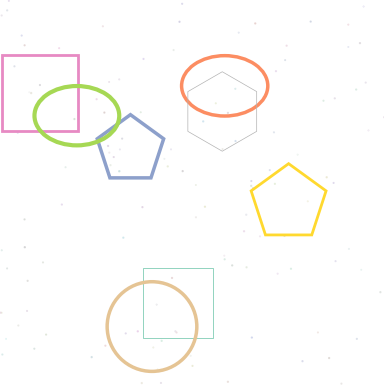[{"shape": "square", "thickness": 0.5, "radius": 0.45, "center": [0.462, 0.214]}, {"shape": "oval", "thickness": 2.5, "radius": 0.56, "center": [0.584, 0.777]}, {"shape": "pentagon", "thickness": 2.5, "radius": 0.45, "center": [0.339, 0.611]}, {"shape": "square", "thickness": 2, "radius": 0.49, "center": [0.104, 0.758]}, {"shape": "oval", "thickness": 3, "radius": 0.55, "center": [0.2, 0.699]}, {"shape": "pentagon", "thickness": 2, "radius": 0.51, "center": [0.75, 0.473]}, {"shape": "circle", "thickness": 2.5, "radius": 0.58, "center": [0.395, 0.152]}, {"shape": "hexagon", "thickness": 0.5, "radius": 0.52, "center": [0.577, 0.71]}]